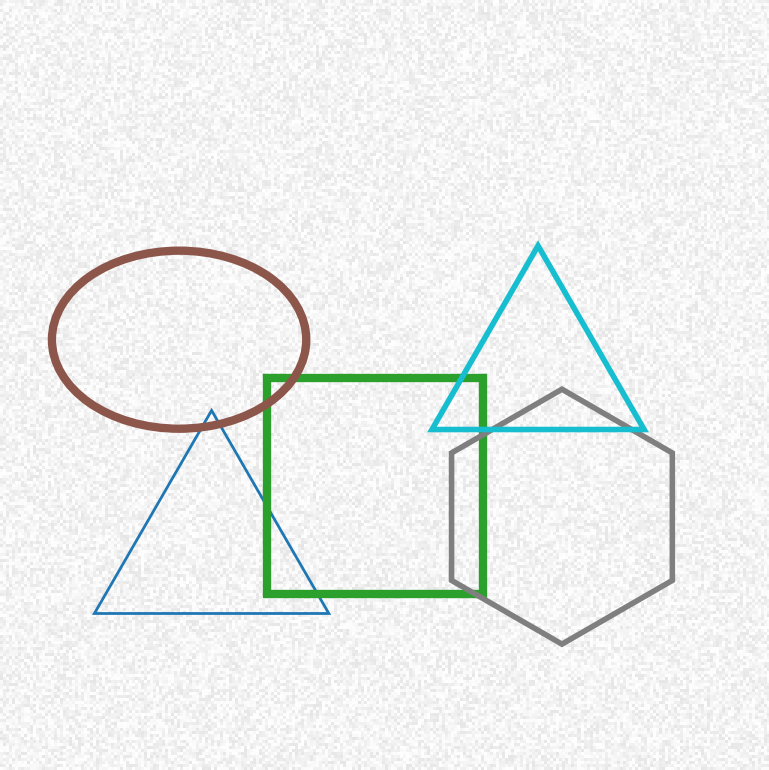[{"shape": "triangle", "thickness": 1, "radius": 0.88, "center": [0.275, 0.291]}, {"shape": "square", "thickness": 3, "radius": 0.7, "center": [0.487, 0.369]}, {"shape": "oval", "thickness": 3, "radius": 0.83, "center": [0.233, 0.559]}, {"shape": "hexagon", "thickness": 2, "radius": 0.83, "center": [0.73, 0.329]}, {"shape": "triangle", "thickness": 2, "radius": 0.8, "center": [0.699, 0.522]}]